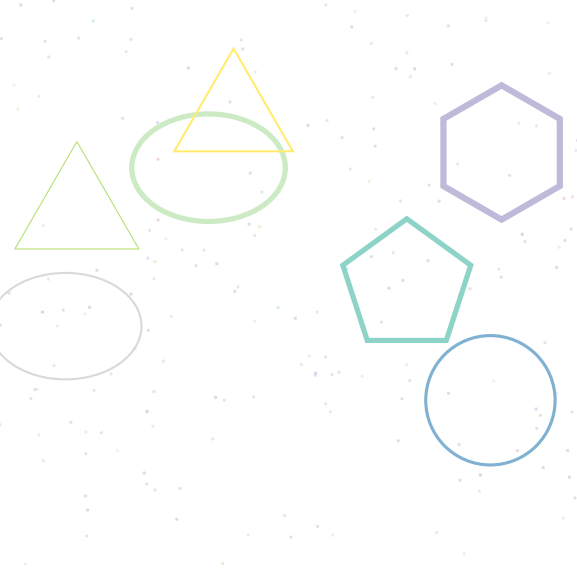[{"shape": "pentagon", "thickness": 2.5, "radius": 0.58, "center": [0.704, 0.504]}, {"shape": "hexagon", "thickness": 3, "radius": 0.58, "center": [0.869, 0.735]}, {"shape": "circle", "thickness": 1.5, "radius": 0.56, "center": [0.849, 0.306]}, {"shape": "triangle", "thickness": 0.5, "radius": 0.62, "center": [0.133, 0.63]}, {"shape": "oval", "thickness": 1, "radius": 0.66, "center": [0.113, 0.434]}, {"shape": "oval", "thickness": 2.5, "radius": 0.66, "center": [0.361, 0.709]}, {"shape": "triangle", "thickness": 1, "radius": 0.59, "center": [0.404, 0.796]}]